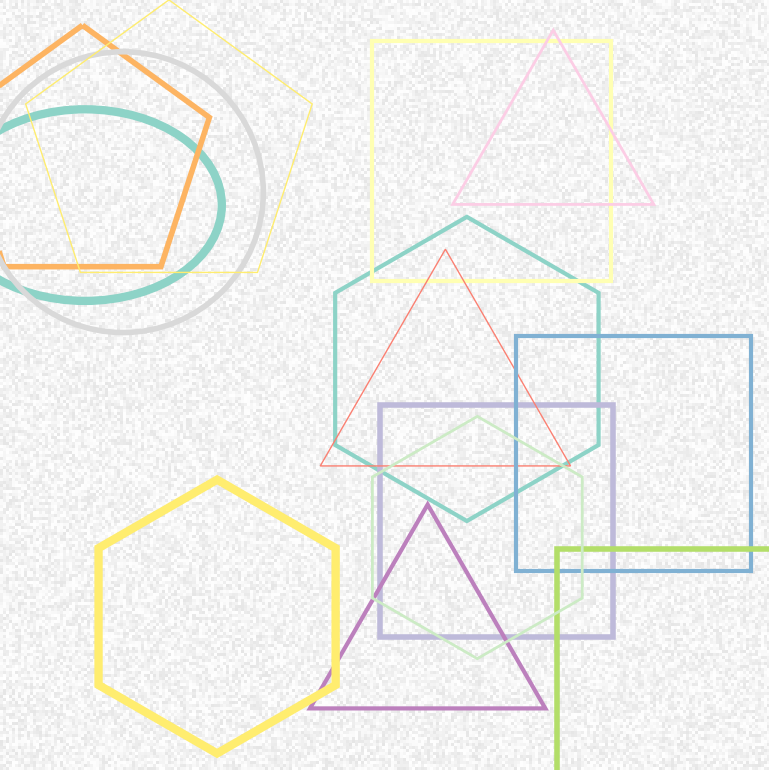[{"shape": "hexagon", "thickness": 1.5, "radius": 0.99, "center": [0.606, 0.521]}, {"shape": "oval", "thickness": 3, "radius": 0.89, "center": [0.11, 0.734]}, {"shape": "square", "thickness": 1.5, "radius": 0.78, "center": [0.638, 0.791]}, {"shape": "square", "thickness": 2, "radius": 0.76, "center": [0.645, 0.323]}, {"shape": "triangle", "thickness": 0.5, "radius": 0.94, "center": [0.578, 0.489]}, {"shape": "square", "thickness": 1.5, "radius": 0.77, "center": [0.823, 0.411]}, {"shape": "pentagon", "thickness": 2, "radius": 0.87, "center": [0.107, 0.794]}, {"shape": "square", "thickness": 2, "radius": 0.74, "center": [0.873, 0.137]}, {"shape": "triangle", "thickness": 1, "radius": 0.75, "center": [0.718, 0.81]}, {"shape": "circle", "thickness": 2, "radius": 0.91, "center": [0.16, 0.75]}, {"shape": "triangle", "thickness": 1.5, "radius": 0.88, "center": [0.555, 0.168]}, {"shape": "hexagon", "thickness": 1, "radius": 0.79, "center": [0.62, 0.302]}, {"shape": "hexagon", "thickness": 3, "radius": 0.89, "center": [0.282, 0.199]}, {"shape": "pentagon", "thickness": 0.5, "radius": 0.98, "center": [0.219, 0.804]}]